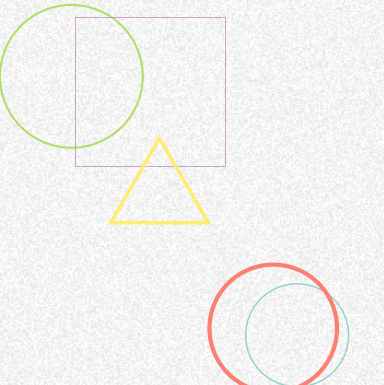[{"shape": "circle", "thickness": 1, "radius": 0.67, "center": [0.772, 0.129]}, {"shape": "circle", "thickness": 3, "radius": 0.83, "center": [0.71, 0.147]}, {"shape": "circle", "thickness": 1.5, "radius": 0.93, "center": [0.185, 0.802]}, {"shape": "square", "thickness": 0.5, "radius": 0.97, "center": [0.389, 0.762]}, {"shape": "triangle", "thickness": 2.5, "radius": 0.73, "center": [0.414, 0.495]}]